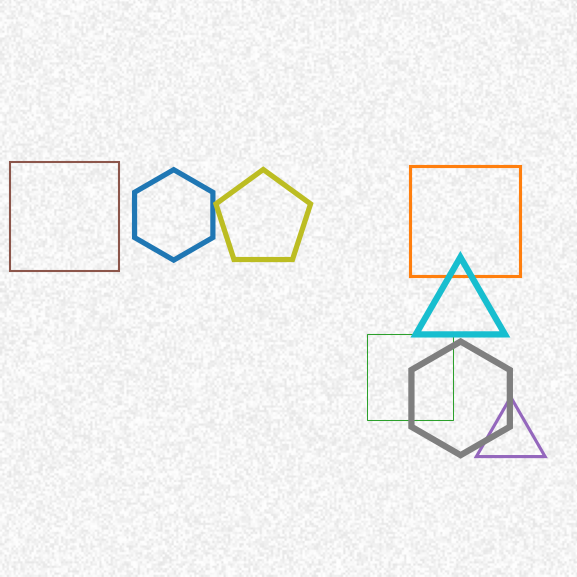[{"shape": "hexagon", "thickness": 2.5, "radius": 0.39, "center": [0.301, 0.627]}, {"shape": "square", "thickness": 1.5, "radius": 0.48, "center": [0.805, 0.616]}, {"shape": "square", "thickness": 0.5, "radius": 0.37, "center": [0.71, 0.346]}, {"shape": "triangle", "thickness": 1.5, "radius": 0.34, "center": [0.884, 0.243]}, {"shape": "square", "thickness": 1, "radius": 0.47, "center": [0.112, 0.624]}, {"shape": "hexagon", "thickness": 3, "radius": 0.49, "center": [0.798, 0.309]}, {"shape": "pentagon", "thickness": 2.5, "radius": 0.43, "center": [0.456, 0.619]}, {"shape": "triangle", "thickness": 3, "radius": 0.45, "center": [0.797, 0.465]}]